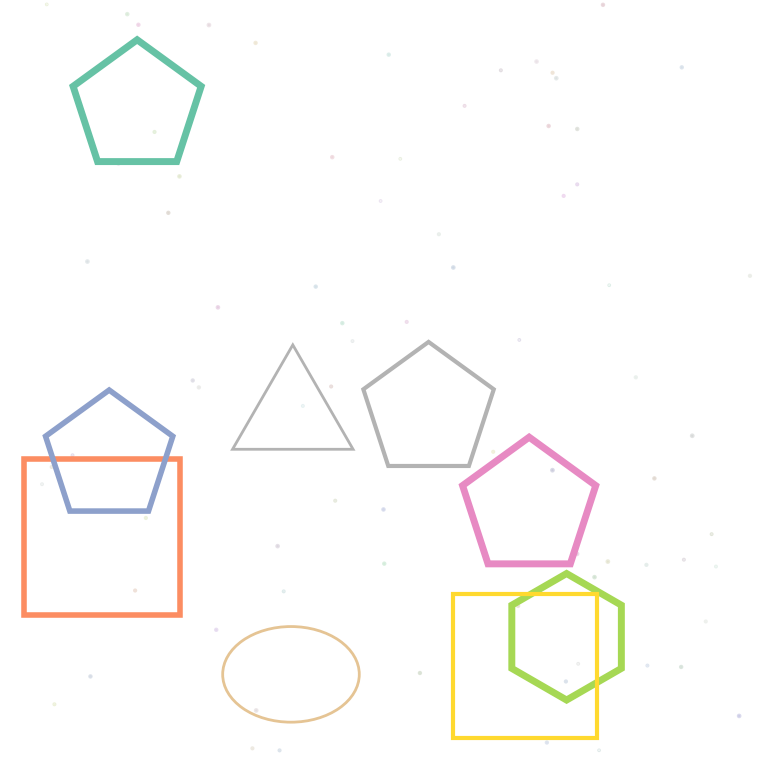[{"shape": "pentagon", "thickness": 2.5, "radius": 0.44, "center": [0.178, 0.861]}, {"shape": "square", "thickness": 2, "radius": 0.51, "center": [0.133, 0.302]}, {"shape": "pentagon", "thickness": 2, "radius": 0.43, "center": [0.142, 0.407]}, {"shape": "pentagon", "thickness": 2.5, "radius": 0.45, "center": [0.687, 0.341]}, {"shape": "hexagon", "thickness": 2.5, "radius": 0.41, "center": [0.736, 0.173]}, {"shape": "square", "thickness": 1.5, "radius": 0.47, "center": [0.681, 0.135]}, {"shape": "oval", "thickness": 1, "radius": 0.44, "center": [0.378, 0.124]}, {"shape": "triangle", "thickness": 1, "radius": 0.45, "center": [0.38, 0.462]}, {"shape": "pentagon", "thickness": 1.5, "radius": 0.45, "center": [0.557, 0.467]}]